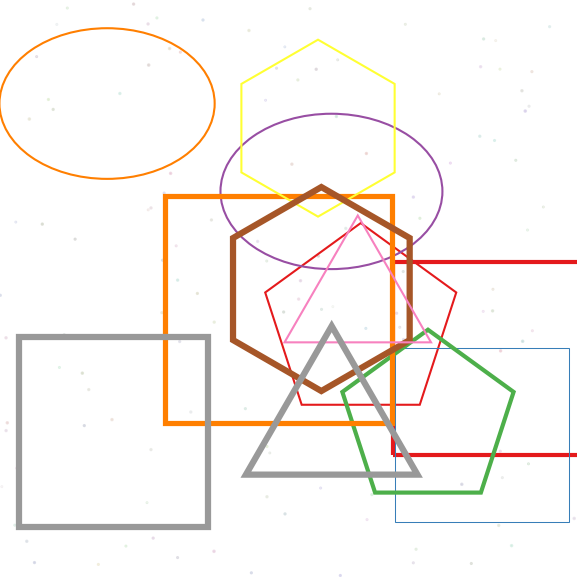[{"shape": "square", "thickness": 2, "radius": 0.83, "center": [0.847, 0.379]}, {"shape": "pentagon", "thickness": 1, "radius": 0.87, "center": [0.625, 0.439]}, {"shape": "square", "thickness": 0.5, "radius": 0.75, "center": [0.834, 0.246]}, {"shape": "pentagon", "thickness": 2, "radius": 0.78, "center": [0.741, 0.272]}, {"shape": "oval", "thickness": 1, "radius": 0.96, "center": [0.574, 0.668]}, {"shape": "square", "thickness": 2.5, "radius": 0.98, "center": [0.482, 0.464]}, {"shape": "oval", "thickness": 1, "radius": 0.93, "center": [0.185, 0.82]}, {"shape": "hexagon", "thickness": 1, "radius": 0.77, "center": [0.551, 0.777]}, {"shape": "hexagon", "thickness": 3, "radius": 0.88, "center": [0.556, 0.499]}, {"shape": "triangle", "thickness": 1, "radius": 0.73, "center": [0.62, 0.48]}, {"shape": "triangle", "thickness": 3, "radius": 0.86, "center": [0.574, 0.263]}, {"shape": "square", "thickness": 3, "radius": 0.82, "center": [0.197, 0.251]}]